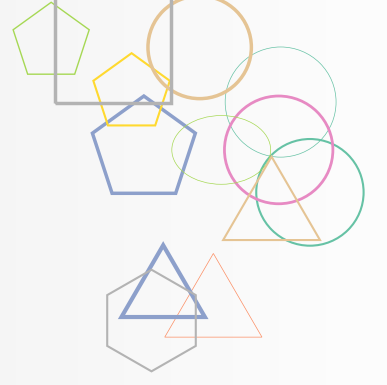[{"shape": "circle", "thickness": 1.5, "radius": 0.69, "center": [0.8, 0.5]}, {"shape": "circle", "thickness": 0.5, "radius": 0.72, "center": [0.724, 0.735]}, {"shape": "triangle", "thickness": 0.5, "radius": 0.72, "center": [0.551, 0.197]}, {"shape": "pentagon", "thickness": 2.5, "radius": 0.7, "center": [0.371, 0.611]}, {"shape": "triangle", "thickness": 3, "radius": 0.62, "center": [0.421, 0.239]}, {"shape": "circle", "thickness": 2, "radius": 0.7, "center": [0.719, 0.611]}, {"shape": "oval", "thickness": 0.5, "radius": 0.64, "center": [0.571, 0.611]}, {"shape": "pentagon", "thickness": 1, "radius": 0.52, "center": [0.132, 0.891]}, {"shape": "pentagon", "thickness": 1.5, "radius": 0.52, "center": [0.34, 0.758]}, {"shape": "triangle", "thickness": 1.5, "radius": 0.72, "center": [0.701, 0.449]}, {"shape": "circle", "thickness": 2.5, "radius": 0.67, "center": [0.515, 0.877]}, {"shape": "square", "thickness": 2.5, "radius": 0.75, "center": [0.292, 0.883]}, {"shape": "hexagon", "thickness": 1.5, "radius": 0.66, "center": [0.391, 0.168]}]